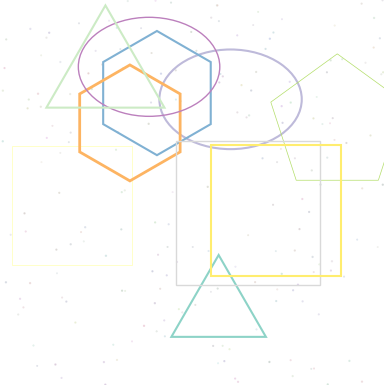[{"shape": "triangle", "thickness": 1.5, "radius": 0.71, "center": [0.568, 0.196]}, {"shape": "square", "thickness": 0.5, "radius": 0.78, "center": [0.186, 0.466]}, {"shape": "oval", "thickness": 1.5, "radius": 0.92, "center": [0.599, 0.742]}, {"shape": "hexagon", "thickness": 1.5, "radius": 0.81, "center": [0.408, 0.758]}, {"shape": "hexagon", "thickness": 2, "radius": 0.75, "center": [0.337, 0.681]}, {"shape": "pentagon", "thickness": 0.5, "radius": 0.91, "center": [0.876, 0.679]}, {"shape": "square", "thickness": 1, "radius": 0.93, "center": [0.645, 0.446]}, {"shape": "oval", "thickness": 1, "radius": 0.92, "center": [0.387, 0.826]}, {"shape": "triangle", "thickness": 1.5, "radius": 0.89, "center": [0.274, 0.809]}, {"shape": "square", "thickness": 1.5, "radius": 0.85, "center": [0.717, 0.453]}]